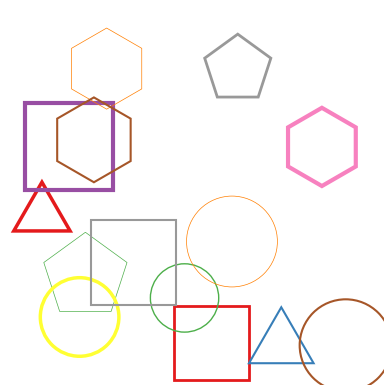[{"shape": "triangle", "thickness": 2.5, "radius": 0.42, "center": [0.109, 0.442]}, {"shape": "square", "thickness": 2, "radius": 0.49, "center": [0.549, 0.109]}, {"shape": "triangle", "thickness": 1.5, "radius": 0.48, "center": [0.731, 0.105]}, {"shape": "circle", "thickness": 1, "radius": 0.44, "center": [0.479, 0.226]}, {"shape": "pentagon", "thickness": 0.5, "radius": 0.57, "center": [0.222, 0.283]}, {"shape": "square", "thickness": 3, "radius": 0.57, "center": [0.18, 0.619]}, {"shape": "hexagon", "thickness": 0.5, "radius": 0.53, "center": [0.277, 0.822]}, {"shape": "circle", "thickness": 0.5, "radius": 0.59, "center": [0.603, 0.373]}, {"shape": "circle", "thickness": 2.5, "radius": 0.51, "center": [0.207, 0.177]}, {"shape": "circle", "thickness": 1.5, "radius": 0.6, "center": [0.898, 0.103]}, {"shape": "hexagon", "thickness": 1.5, "radius": 0.55, "center": [0.244, 0.637]}, {"shape": "hexagon", "thickness": 3, "radius": 0.51, "center": [0.836, 0.618]}, {"shape": "square", "thickness": 1.5, "radius": 0.55, "center": [0.346, 0.318]}, {"shape": "pentagon", "thickness": 2, "radius": 0.45, "center": [0.618, 0.821]}]